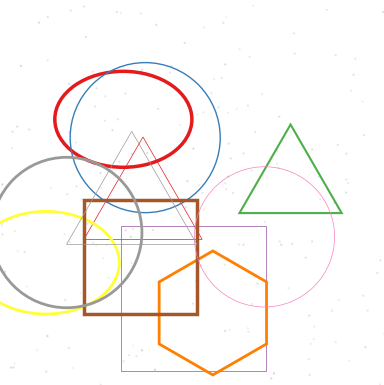[{"shape": "triangle", "thickness": 0.5, "radius": 0.89, "center": [0.371, 0.467]}, {"shape": "oval", "thickness": 2.5, "radius": 0.89, "center": [0.32, 0.69]}, {"shape": "circle", "thickness": 1, "radius": 0.97, "center": [0.377, 0.643]}, {"shape": "triangle", "thickness": 1.5, "radius": 0.77, "center": [0.755, 0.523]}, {"shape": "square", "thickness": 0.5, "radius": 0.94, "center": [0.502, 0.225]}, {"shape": "hexagon", "thickness": 2, "radius": 0.81, "center": [0.553, 0.187]}, {"shape": "oval", "thickness": 2, "radius": 0.95, "center": [0.119, 0.318]}, {"shape": "square", "thickness": 2.5, "radius": 0.74, "center": [0.364, 0.332]}, {"shape": "circle", "thickness": 0.5, "radius": 0.91, "center": [0.687, 0.385]}, {"shape": "circle", "thickness": 2, "radius": 0.98, "center": [0.173, 0.396]}, {"shape": "triangle", "thickness": 0.5, "radius": 0.98, "center": [0.342, 0.463]}]